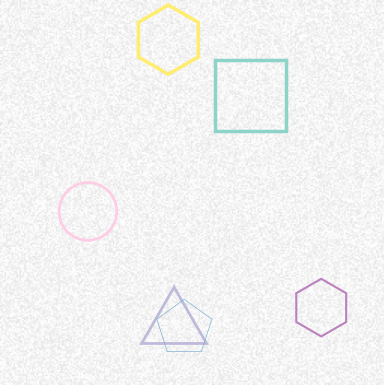[{"shape": "square", "thickness": 2.5, "radius": 0.46, "center": [0.651, 0.751]}, {"shape": "triangle", "thickness": 2, "radius": 0.49, "center": [0.452, 0.157]}, {"shape": "pentagon", "thickness": 0.5, "radius": 0.38, "center": [0.479, 0.147]}, {"shape": "circle", "thickness": 2, "radius": 0.37, "center": [0.228, 0.451]}, {"shape": "hexagon", "thickness": 1.5, "radius": 0.37, "center": [0.834, 0.201]}, {"shape": "hexagon", "thickness": 2.5, "radius": 0.45, "center": [0.437, 0.897]}]